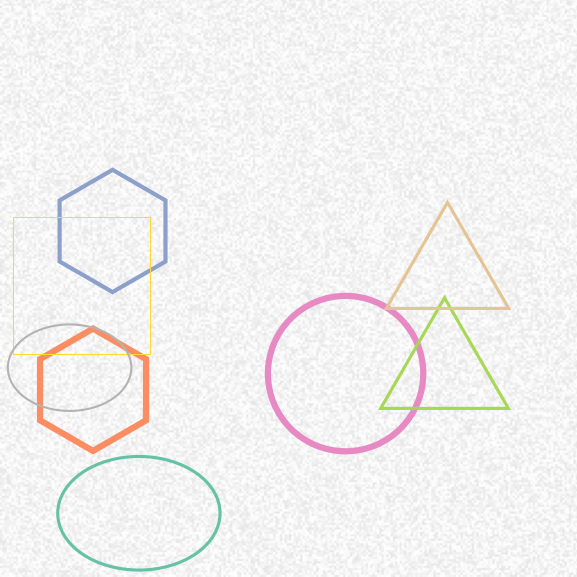[{"shape": "oval", "thickness": 1.5, "radius": 0.7, "center": [0.24, 0.11]}, {"shape": "hexagon", "thickness": 3, "radius": 0.53, "center": [0.161, 0.324]}, {"shape": "hexagon", "thickness": 2, "radius": 0.53, "center": [0.195, 0.599]}, {"shape": "circle", "thickness": 3, "radius": 0.67, "center": [0.598, 0.352]}, {"shape": "triangle", "thickness": 1.5, "radius": 0.64, "center": [0.77, 0.356]}, {"shape": "square", "thickness": 0.5, "radius": 0.59, "center": [0.141, 0.504]}, {"shape": "triangle", "thickness": 1.5, "radius": 0.61, "center": [0.775, 0.526]}, {"shape": "oval", "thickness": 1, "radius": 0.53, "center": [0.12, 0.362]}]